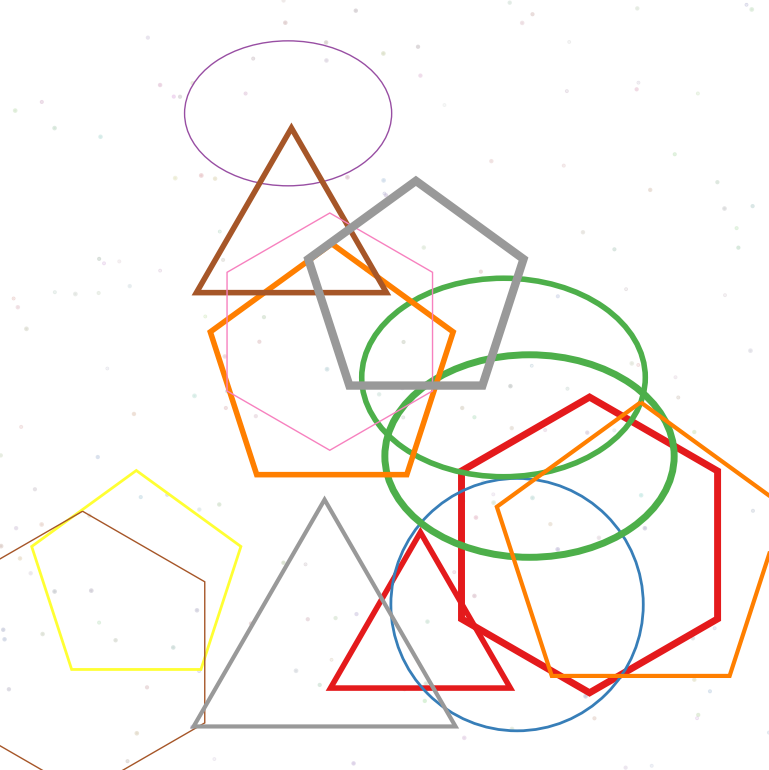[{"shape": "triangle", "thickness": 2, "radius": 0.67, "center": [0.546, 0.174]}, {"shape": "hexagon", "thickness": 2.5, "radius": 0.96, "center": [0.766, 0.292]}, {"shape": "circle", "thickness": 1, "radius": 0.82, "center": [0.672, 0.215]}, {"shape": "oval", "thickness": 2.5, "radius": 0.94, "center": [0.688, 0.408]}, {"shape": "oval", "thickness": 2, "radius": 0.92, "center": [0.654, 0.51]}, {"shape": "oval", "thickness": 0.5, "radius": 0.67, "center": [0.374, 0.853]}, {"shape": "pentagon", "thickness": 1.5, "radius": 0.98, "center": [0.832, 0.281]}, {"shape": "pentagon", "thickness": 2, "radius": 0.83, "center": [0.431, 0.518]}, {"shape": "pentagon", "thickness": 1, "radius": 0.71, "center": [0.177, 0.246]}, {"shape": "triangle", "thickness": 2, "radius": 0.71, "center": [0.378, 0.691]}, {"shape": "hexagon", "thickness": 0.5, "radius": 0.92, "center": [0.107, 0.153]}, {"shape": "hexagon", "thickness": 0.5, "radius": 0.77, "center": [0.428, 0.569]}, {"shape": "triangle", "thickness": 1.5, "radius": 0.98, "center": [0.422, 0.155]}, {"shape": "pentagon", "thickness": 3, "radius": 0.73, "center": [0.54, 0.618]}]